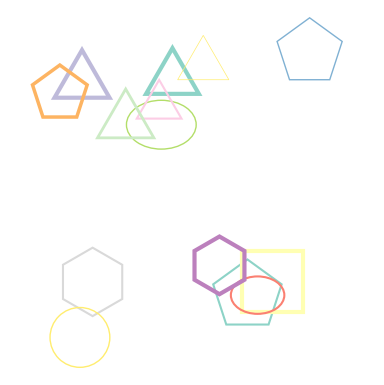[{"shape": "pentagon", "thickness": 1.5, "radius": 0.47, "center": [0.643, 0.233]}, {"shape": "triangle", "thickness": 3, "radius": 0.4, "center": [0.448, 0.796]}, {"shape": "square", "thickness": 3, "radius": 0.4, "center": [0.708, 0.27]}, {"shape": "triangle", "thickness": 3, "radius": 0.41, "center": [0.213, 0.787]}, {"shape": "oval", "thickness": 1.5, "radius": 0.35, "center": [0.669, 0.233]}, {"shape": "pentagon", "thickness": 1, "radius": 0.44, "center": [0.804, 0.865]}, {"shape": "pentagon", "thickness": 2.5, "radius": 0.37, "center": [0.155, 0.756]}, {"shape": "oval", "thickness": 1, "radius": 0.45, "center": [0.419, 0.676]}, {"shape": "triangle", "thickness": 1.5, "radius": 0.34, "center": [0.413, 0.725]}, {"shape": "hexagon", "thickness": 1.5, "radius": 0.44, "center": [0.241, 0.268]}, {"shape": "hexagon", "thickness": 3, "radius": 0.37, "center": [0.57, 0.311]}, {"shape": "triangle", "thickness": 2, "radius": 0.42, "center": [0.326, 0.684]}, {"shape": "triangle", "thickness": 0.5, "radius": 0.38, "center": [0.528, 0.831]}, {"shape": "circle", "thickness": 1, "radius": 0.39, "center": [0.208, 0.124]}]